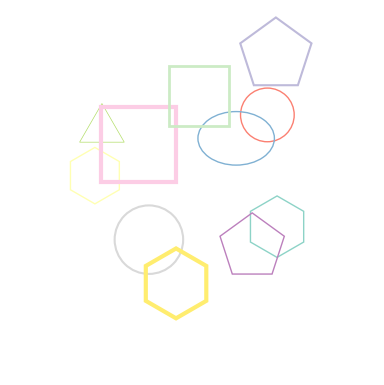[{"shape": "hexagon", "thickness": 1, "radius": 0.4, "center": [0.72, 0.411]}, {"shape": "hexagon", "thickness": 1, "radius": 0.37, "center": [0.246, 0.544]}, {"shape": "pentagon", "thickness": 1.5, "radius": 0.49, "center": [0.717, 0.857]}, {"shape": "circle", "thickness": 1, "radius": 0.35, "center": [0.694, 0.702]}, {"shape": "oval", "thickness": 1, "radius": 0.5, "center": [0.613, 0.641]}, {"shape": "triangle", "thickness": 0.5, "radius": 0.33, "center": [0.265, 0.664]}, {"shape": "square", "thickness": 3, "radius": 0.49, "center": [0.359, 0.625]}, {"shape": "circle", "thickness": 1.5, "radius": 0.44, "center": [0.387, 0.377]}, {"shape": "pentagon", "thickness": 1, "radius": 0.44, "center": [0.655, 0.359]}, {"shape": "square", "thickness": 2, "radius": 0.39, "center": [0.517, 0.751]}, {"shape": "hexagon", "thickness": 3, "radius": 0.45, "center": [0.457, 0.264]}]